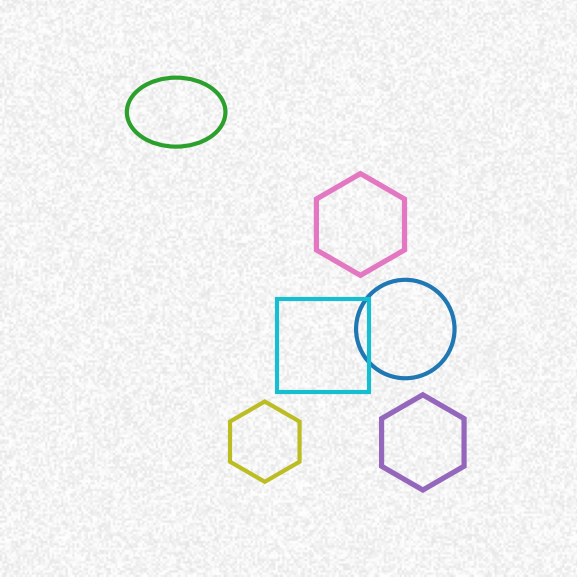[{"shape": "circle", "thickness": 2, "radius": 0.43, "center": [0.702, 0.429]}, {"shape": "oval", "thickness": 2, "radius": 0.43, "center": [0.305, 0.805]}, {"shape": "hexagon", "thickness": 2.5, "radius": 0.41, "center": [0.732, 0.233]}, {"shape": "hexagon", "thickness": 2.5, "radius": 0.44, "center": [0.624, 0.61]}, {"shape": "hexagon", "thickness": 2, "radius": 0.35, "center": [0.458, 0.234]}, {"shape": "square", "thickness": 2, "radius": 0.4, "center": [0.559, 0.401]}]